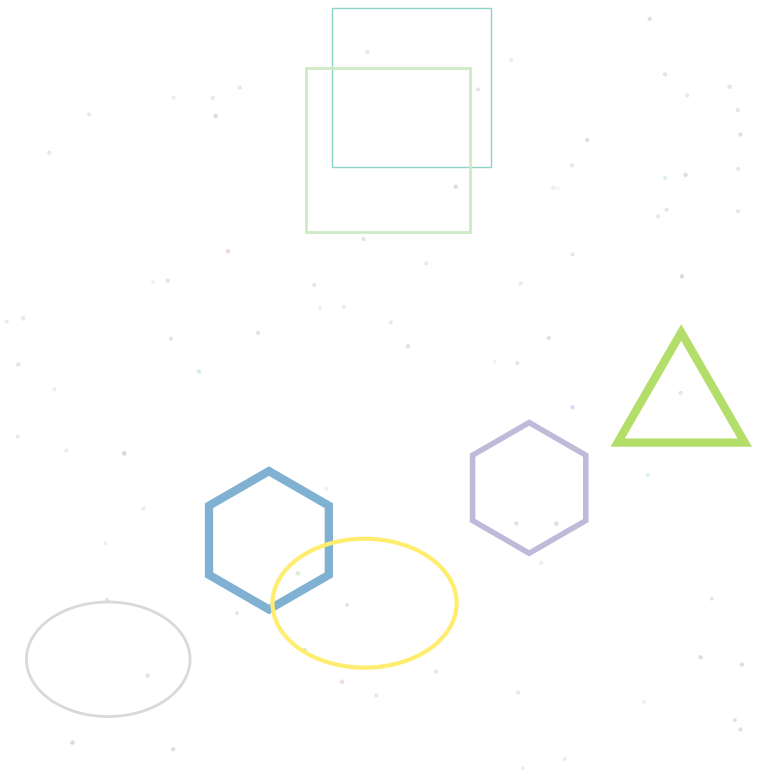[{"shape": "square", "thickness": 0.5, "radius": 0.52, "center": [0.534, 0.886]}, {"shape": "hexagon", "thickness": 2, "radius": 0.42, "center": [0.687, 0.366]}, {"shape": "hexagon", "thickness": 3, "radius": 0.45, "center": [0.349, 0.298]}, {"shape": "triangle", "thickness": 3, "radius": 0.48, "center": [0.885, 0.473]}, {"shape": "oval", "thickness": 1, "radius": 0.53, "center": [0.141, 0.144]}, {"shape": "square", "thickness": 1, "radius": 0.53, "center": [0.504, 0.805]}, {"shape": "oval", "thickness": 1.5, "radius": 0.6, "center": [0.474, 0.217]}]